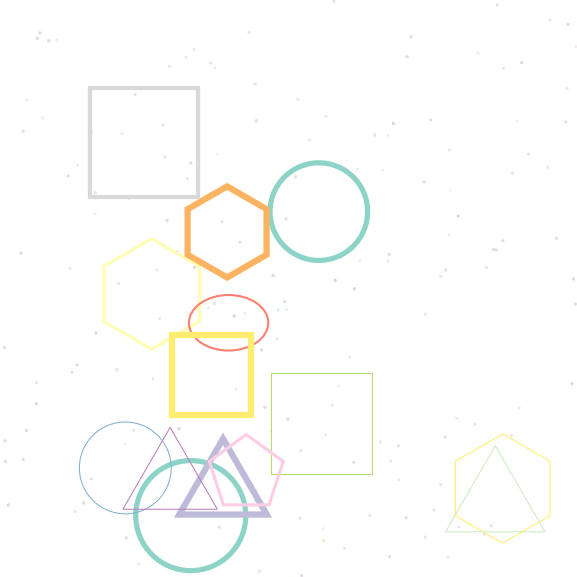[{"shape": "circle", "thickness": 2.5, "radius": 0.42, "center": [0.552, 0.633]}, {"shape": "circle", "thickness": 2.5, "radius": 0.48, "center": [0.33, 0.106]}, {"shape": "hexagon", "thickness": 1.5, "radius": 0.48, "center": [0.263, 0.49]}, {"shape": "triangle", "thickness": 3, "radius": 0.44, "center": [0.386, 0.152]}, {"shape": "oval", "thickness": 1, "radius": 0.34, "center": [0.396, 0.44]}, {"shape": "circle", "thickness": 0.5, "radius": 0.4, "center": [0.217, 0.189]}, {"shape": "hexagon", "thickness": 3, "radius": 0.39, "center": [0.393, 0.597]}, {"shape": "square", "thickness": 0.5, "radius": 0.44, "center": [0.556, 0.266]}, {"shape": "pentagon", "thickness": 1.5, "radius": 0.34, "center": [0.426, 0.179]}, {"shape": "square", "thickness": 2, "radius": 0.47, "center": [0.249, 0.752]}, {"shape": "triangle", "thickness": 0.5, "radius": 0.47, "center": [0.295, 0.165]}, {"shape": "triangle", "thickness": 0.5, "radius": 0.5, "center": [0.858, 0.128]}, {"shape": "square", "thickness": 3, "radius": 0.34, "center": [0.367, 0.35]}, {"shape": "hexagon", "thickness": 0.5, "radius": 0.47, "center": [0.87, 0.153]}]